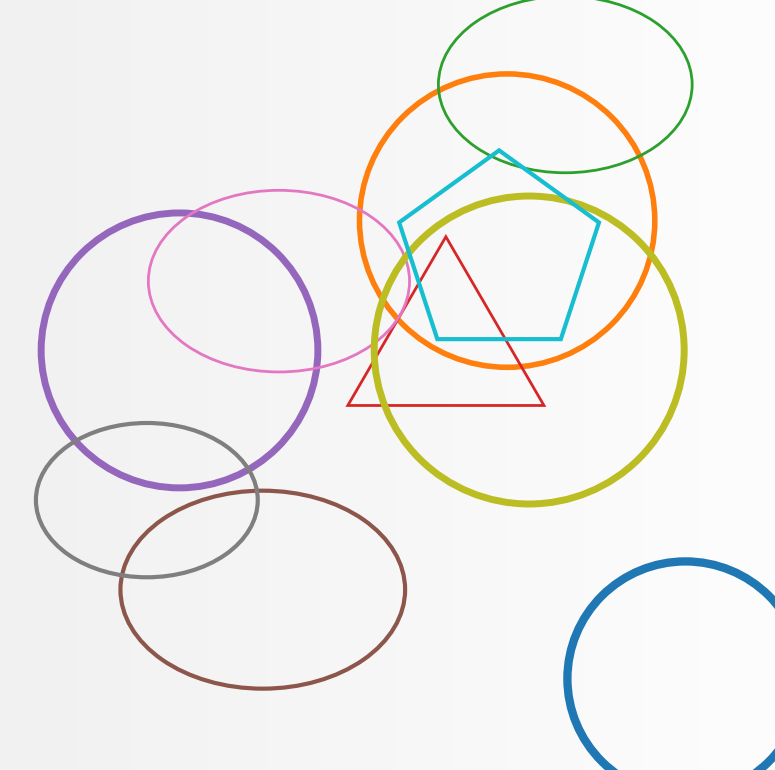[{"shape": "circle", "thickness": 3, "radius": 0.76, "center": [0.884, 0.119]}, {"shape": "circle", "thickness": 2, "radius": 0.95, "center": [0.654, 0.713]}, {"shape": "oval", "thickness": 1, "radius": 0.82, "center": [0.729, 0.89]}, {"shape": "triangle", "thickness": 1, "radius": 0.73, "center": [0.575, 0.546]}, {"shape": "circle", "thickness": 2.5, "radius": 0.89, "center": [0.232, 0.545]}, {"shape": "oval", "thickness": 1.5, "radius": 0.92, "center": [0.339, 0.234]}, {"shape": "oval", "thickness": 1, "radius": 0.84, "center": [0.36, 0.635]}, {"shape": "oval", "thickness": 1.5, "radius": 0.72, "center": [0.189, 0.35]}, {"shape": "circle", "thickness": 2.5, "radius": 1.0, "center": [0.683, 0.545]}, {"shape": "pentagon", "thickness": 1.5, "radius": 0.68, "center": [0.644, 0.669]}]